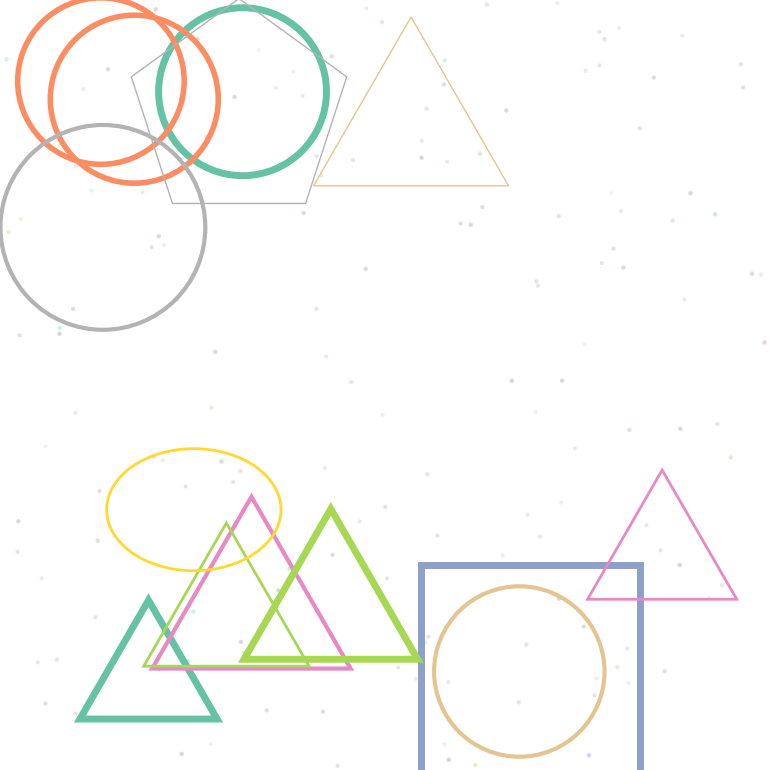[{"shape": "circle", "thickness": 2.5, "radius": 0.55, "center": [0.315, 0.881]}, {"shape": "triangle", "thickness": 2.5, "radius": 0.51, "center": [0.193, 0.118]}, {"shape": "circle", "thickness": 2, "radius": 0.54, "center": [0.131, 0.895]}, {"shape": "circle", "thickness": 2, "radius": 0.55, "center": [0.174, 0.871]}, {"shape": "square", "thickness": 2.5, "radius": 0.71, "center": [0.689, 0.125]}, {"shape": "triangle", "thickness": 1.5, "radius": 0.74, "center": [0.326, 0.206]}, {"shape": "triangle", "thickness": 1, "radius": 0.56, "center": [0.86, 0.278]}, {"shape": "triangle", "thickness": 2.5, "radius": 0.65, "center": [0.43, 0.209]}, {"shape": "triangle", "thickness": 1, "radius": 0.62, "center": [0.294, 0.197]}, {"shape": "oval", "thickness": 1, "radius": 0.57, "center": [0.252, 0.338]}, {"shape": "circle", "thickness": 1.5, "radius": 0.55, "center": [0.674, 0.128]}, {"shape": "triangle", "thickness": 0.5, "radius": 0.73, "center": [0.534, 0.832]}, {"shape": "pentagon", "thickness": 0.5, "radius": 0.74, "center": [0.31, 0.855]}, {"shape": "circle", "thickness": 1.5, "radius": 0.67, "center": [0.134, 0.705]}]